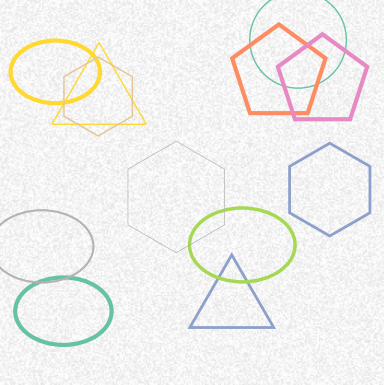[{"shape": "circle", "thickness": 1, "radius": 0.63, "center": [0.774, 0.897]}, {"shape": "oval", "thickness": 3, "radius": 0.63, "center": [0.165, 0.192]}, {"shape": "pentagon", "thickness": 3, "radius": 0.64, "center": [0.724, 0.809]}, {"shape": "hexagon", "thickness": 2, "radius": 0.6, "center": [0.857, 0.508]}, {"shape": "triangle", "thickness": 2, "radius": 0.63, "center": [0.602, 0.212]}, {"shape": "pentagon", "thickness": 3, "radius": 0.61, "center": [0.838, 0.789]}, {"shape": "oval", "thickness": 2.5, "radius": 0.69, "center": [0.629, 0.364]}, {"shape": "oval", "thickness": 3, "radius": 0.58, "center": [0.144, 0.813]}, {"shape": "triangle", "thickness": 1, "radius": 0.71, "center": [0.257, 0.748]}, {"shape": "hexagon", "thickness": 1, "radius": 0.51, "center": [0.255, 0.749]}, {"shape": "oval", "thickness": 1.5, "radius": 0.67, "center": [0.108, 0.36]}, {"shape": "hexagon", "thickness": 0.5, "radius": 0.72, "center": [0.458, 0.488]}]